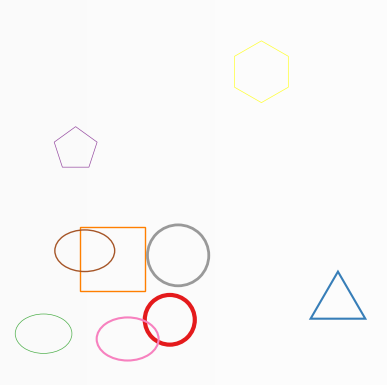[{"shape": "circle", "thickness": 3, "radius": 0.32, "center": [0.438, 0.169]}, {"shape": "triangle", "thickness": 1.5, "radius": 0.41, "center": [0.872, 0.213]}, {"shape": "oval", "thickness": 0.5, "radius": 0.37, "center": [0.112, 0.133]}, {"shape": "pentagon", "thickness": 0.5, "radius": 0.29, "center": [0.195, 0.613]}, {"shape": "square", "thickness": 1, "radius": 0.42, "center": [0.291, 0.326]}, {"shape": "hexagon", "thickness": 0.5, "radius": 0.4, "center": [0.675, 0.814]}, {"shape": "oval", "thickness": 1, "radius": 0.39, "center": [0.219, 0.349]}, {"shape": "oval", "thickness": 1.5, "radius": 0.4, "center": [0.329, 0.12]}, {"shape": "circle", "thickness": 2, "radius": 0.4, "center": [0.46, 0.337]}]